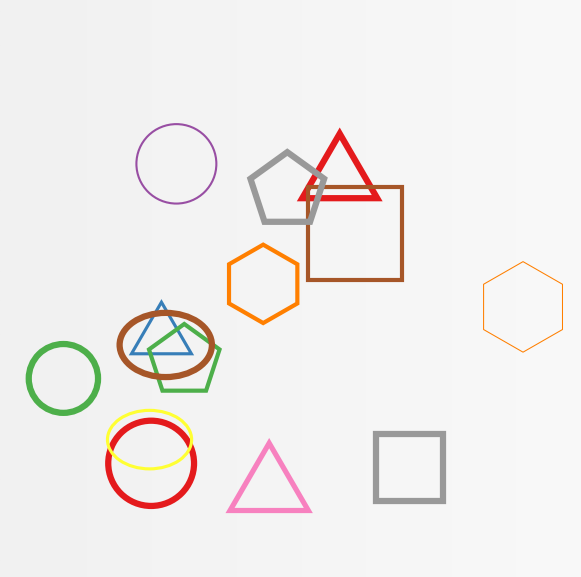[{"shape": "triangle", "thickness": 3, "radius": 0.37, "center": [0.584, 0.693]}, {"shape": "circle", "thickness": 3, "radius": 0.37, "center": [0.26, 0.197]}, {"shape": "triangle", "thickness": 1.5, "radius": 0.3, "center": [0.278, 0.416]}, {"shape": "circle", "thickness": 3, "radius": 0.3, "center": [0.109, 0.344]}, {"shape": "pentagon", "thickness": 2, "radius": 0.32, "center": [0.317, 0.374]}, {"shape": "circle", "thickness": 1, "radius": 0.34, "center": [0.303, 0.715]}, {"shape": "hexagon", "thickness": 0.5, "radius": 0.39, "center": [0.9, 0.468]}, {"shape": "hexagon", "thickness": 2, "radius": 0.34, "center": [0.453, 0.508]}, {"shape": "oval", "thickness": 1.5, "radius": 0.36, "center": [0.257, 0.238]}, {"shape": "square", "thickness": 2, "radius": 0.41, "center": [0.611, 0.595]}, {"shape": "oval", "thickness": 3, "radius": 0.4, "center": [0.285, 0.402]}, {"shape": "triangle", "thickness": 2.5, "radius": 0.39, "center": [0.463, 0.154]}, {"shape": "pentagon", "thickness": 3, "radius": 0.33, "center": [0.494, 0.669]}, {"shape": "square", "thickness": 3, "radius": 0.29, "center": [0.705, 0.19]}]